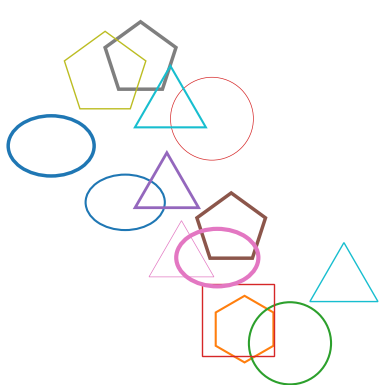[{"shape": "oval", "thickness": 2.5, "radius": 0.56, "center": [0.133, 0.621]}, {"shape": "oval", "thickness": 1.5, "radius": 0.51, "center": [0.325, 0.474]}, {"shape": "hexagon", "thickness": 1.5, "radius": 0.43, "center": [0.635, 0.145]}, {"shape": "circle", "thickness": 1.5, "radius": 0.53, "center": [0.753, 0.108]}, {"shape": "square", "thickness": 1, "radius": 0.47, "center": [0.618, 0.168]}, {"shape": "circle", "thickness": 0.5, "radius": 0.54, "center": [0.551, 0.692]}, {"shape": "triangle", "thickness": 2, "radius": 0.48, "center": [0.433, 0.508]}, {"shape": "pentagon", "thickness": 2.5, "radius": 0.47, "center": [0.601, 0.405]}, {"shape": "oval", "thickness": 3, "radius": 0.53, "center": [0.564, 0.331]}, {"shape": "triangle", "thickness": 0.5, "radius": 0.49, "center": [0.471, 0.33]}, {"shape": "pentagon", "thickness": 2.5, "radius": 0.48, "center": [0.365, 0.847]}, {"shape": "pentagon", "thickness": 1, "radius": 0.56, "center": [0.273, 0.807]}, {"shape": "triangle", "thickness": 1.5, "radius": 0.53, "center": [0.443, 0.722]}, {"shape": "triangle", "thickness": 1, "radius": 0.51, "center": [0.893, 0.268]}]